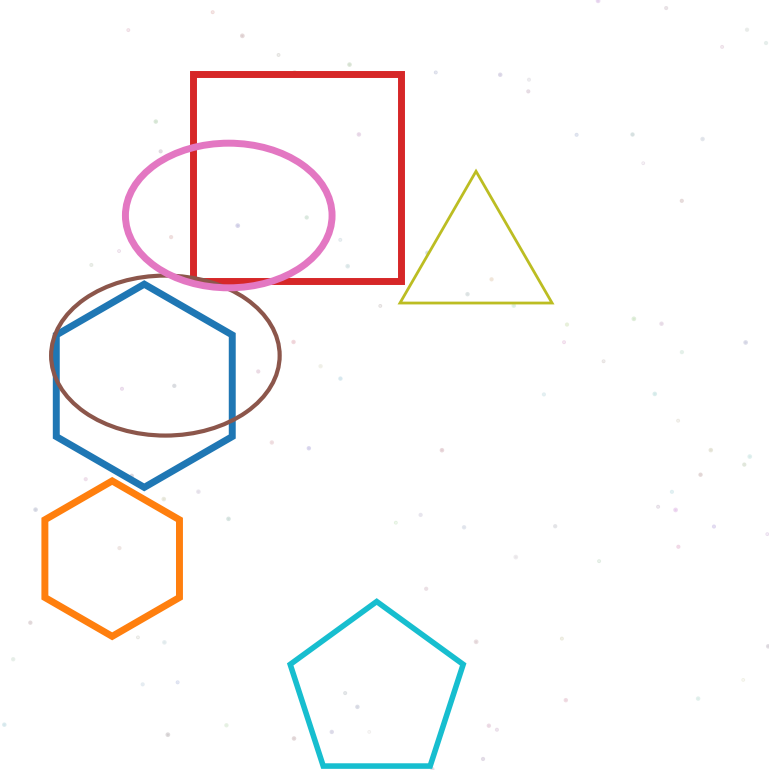[{"shape": "hexagon", "thickness": 2.5, "radius": 0.66, "center": [0.187, 0.499]}, {"shape": "hexagon", "thickness": 2.5, "radius": 0.5, "center": [0.146, 0.275]}, {"shape": "square", "thickness": 2.5, "radius": 0.67, "center": [0.386, 0.769]}, {"shape": "oval", "thickness": 1.5, "radius": 0.74, "center": [0.215, 0.538]}, {"shape": "oval", "thickness": 2.5, "radius": 0.67, "center": [0.297, 0.72]}, {"shape": "triangle", "thickness": 1, "radius": 0.57, "center": [0.618, 0.663]}, {"shape": "pentagon", "thickness": 2, "radius": 0.59, "center": [0.489, 0.101]}]